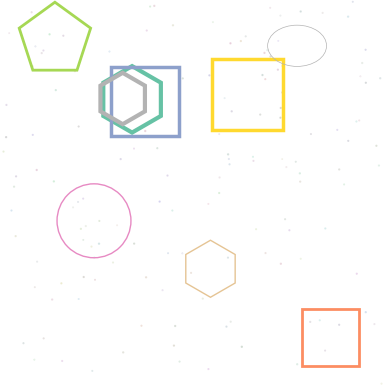[{"shape": "hexagon", "thickness": 3, "radius": 0.43, "center": [0.343, 0.742]}, {"shape": "square", "thickness": 2, "radius": 0.37, "center": [0.859, 0.123]}, {"shape": "square", "thickness": 2.5, "radius": 0.44, "center": [0.377, 0.736]}, {"shape": "circle", "thickness": 1, "radius": 0.48, "center": [0.244, 0.427]}, {"shape": "pentagon", "thickness": 2, "radius": 0.49, "center": [0.143, 0.897]}, {"shape": "square", "thickness": 2.5, "radius": 0.46, "center": [0.642, 0.753]}, {"shape": "hexagon", "thickness": 1, "radius": 0.37, "center": [0.547, 0.302]}, {"shape": "oval", "thickness": 0.5, "radius": 0.38, "center": [0.772, 0.881]}, {"shape": "hexagon", "thickness": 3, "radius": 0.33, "center": [0.319, 0.744]}]